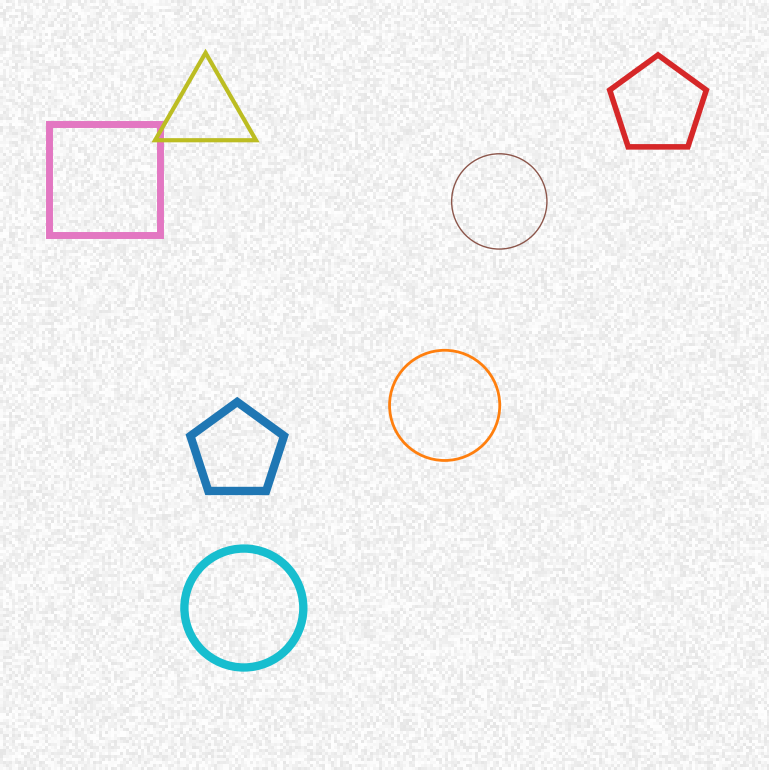[{"shape": "pentagon", "thickness": 3, "radius": 0.32, "center": [0.308, 0.414]}, {"shape": "circle", "thickness": 1, "radius": 0.36, "center": [0.577, 0.474]}, {"shape": "pentagon", "thickness": 2, "radius": 0.33, "center": [0.855, 0.863]}, {"shape": "circle", "thickness": 0.5, "radius": 0.31, "center": [0.648, 0.738]}, {"shape": "square", "thickness": 2.5, "radius": 0.36, "center": [0.136, 0.766]}, {"shape": "triangle", "thickness": 1.5, "radius": 0.38, "center": [0.267, 0.856]}, {"shape": "circle", "thickness": 3, "radius": 0.39, "center": [0.317, 0.21]}]